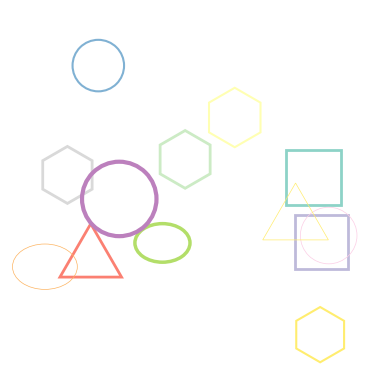[{"shape": "square", "thickness": 2, "radius": 0.35, "center": [0.814, 0.539]}, {"shape": "hexagon", "thickness": 1.5, "radius": 0.39, "center": [0.61, 0.695]}, {"shape": "square", "thickness": 2, "radius": 0.35, "center": [0.835, 0.371]}, {"shape": "triangle", "thickness": 2, "radius": 0.46, "center": [0.236, 0.326]}, {"shape": "circle", "thickness": 1.5, "radius": 0.33, "center": [0.255, 0.83]}, {"shape": "oval", "thickness": 0.5, "radius": 0.42, "center": [0.117, 0.307]}, {"shape": "oval", "thickness": 2.5, "radius": 0.36, "center": [0.422, 0.369]}, {"shape": "circle", "thickness": 0.5, "radius": 0.37, "center": [0.854, 0.388]}, {"shape": "hexagon", "thickness": 2, "radius": 0.37, "center": [0.175, 0.546]}, {"shape": "circle", "thickness": 3, "radius": 0.48, "center": [0.31, 0.483]}, {"shape": "hexagon", "thickness": 2, "radius": 0.38, "center": [0.481, 0.586]}, {"shape": "triangle", "thickness": 0.5, "radius": 0.49, "center": [0.768, 0.426]}, {"shape": "hexagon", "thickness": 1.5, "radius": 0.36, "center": [0.832, 0.131]}]